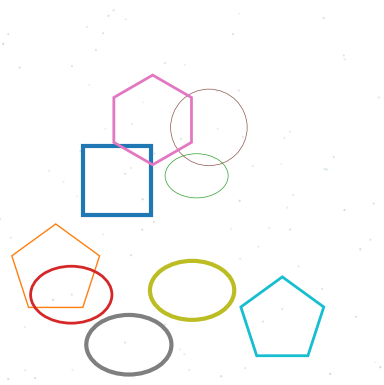[{"shape": "square", "thickness": 3, "radius": 0.45, "center": [0.304, 0.531]}, {"shape": "pentagon", "thickness": 1, "radius": 0.6, "center": [0.145, 0.298]}, {"shape": "oval", "thickness": 0.5, "radius": 0.41, "center": [0.511, 0.543]}, {"shape": "oval", "thickness": 2, "radius": 0.53, "center": [0.185, 0.235]}, {"shape": "circle", "thickness": 0.5, "radius": 0.5, "center": [0.543, 0.669]}, {"shape": "hexagon", "thickness": 2, "radius": 0.58, "center": [0.397, 0.689]}, {"shape": "oval", "thickness": 3, "radius": 0.55, "center": [0.335, 0.105]}, {"shape": "oval", "thickness": 3, "radius": 0.55, "center": [0.499, 0.246]}, {"shape": "pentagon", "thickness": 2, "radius": 0.57, "center": [0.733, 0.168]}]